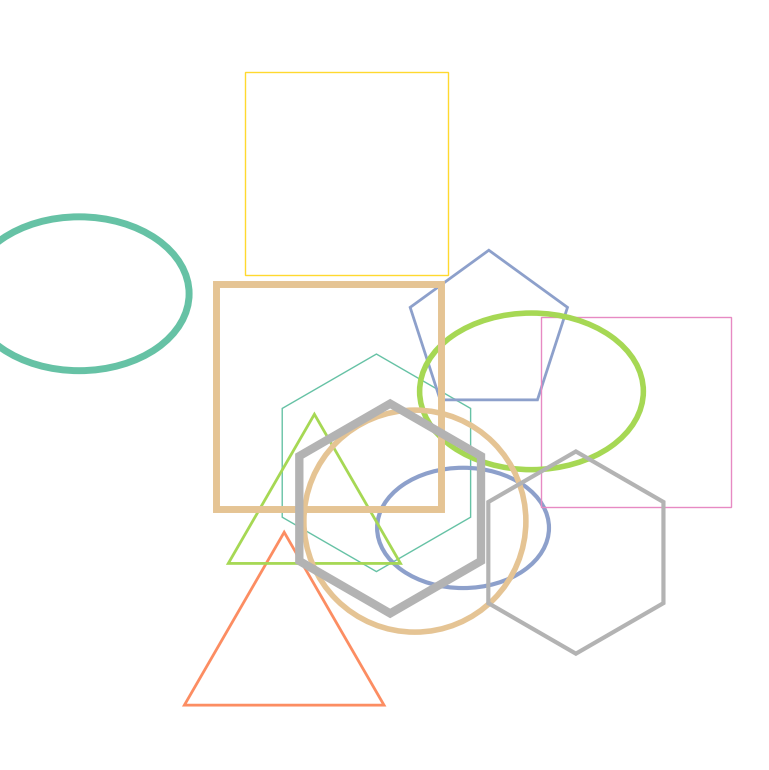[{"shape": "hexagon", "thickness": 0.5, "radius": 0.71, "center": [0.489, 0.399]}, {"shape": "oval", "thickness": 2.5, "radius": 0.71, "center": [0.103, 0.619]}, {"shape": "triangle", "thickness": 1, "radius": 0.75, "center": [0.369, 0.159]}, {"shape": "pentagon", "thickness": 1, "radius": 0.54, "center": [0.635, 0.568]}, {"shape": "oval", "thickness": 1.5, "radius": 0.56, "center": [0.601, 0.314]}, {"shape": "square", "thickness": 0.5, "radius": 0.62, "center": [0.826, 0.465]}, {"shape": "triangle", "thickness": 1, "radius": 0.65, "center": [0.408, 0.333]}, {"shape": "oval", "thickness": 2, "radius": 0.73, "center": [0.69, 0.492]}, {"shape": "square", "thickness": 0.5, "radius": 0.66, "center": [0.45, 0.775]}, {"shape": "circle", "thickness": 2, "radius": 0.72, "center": [0.539, 0.323]}, {"shape": "square", "thickness": 2.5, "radius": 0.73, "center": [0.426, 0.485]}, {"shape": "hexagon", "thickness": 3, "radius": 0.68, "center": [0.507, 0.34]}, {"shape": "hexagon", "thickness": 1.5, "radius": 0.66, "center": [0.748, 0.282]}]